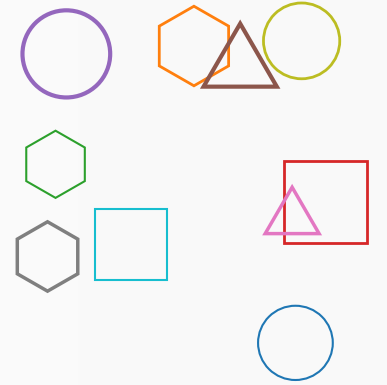[{"shape": "circle", "thickness": 1.5, "radius": 0.48, "center": [0.762, 0.109]}, {"shape": "hexagon", "thickness": 2, "radius": 0.52, "center": [0.501, 0.88]}, {"shape": "hexagon", "thickness": 1.5, "radius": 0.44, "center": [0.143, 0.573]}, {"shape": "square", "thickness": 2, "radius": 0.53, "center": [0.84, 0.475]}, {"shape": "circle", "thickness": 3, "radius": 0.57, "center": [0.171, 0.86]}, {"shape": "triangle", "thickness": 3, "radius": 0.55, "center": [0.62, 0.83]}, {"shape": "triangle", "thickness": 2.5, "radius": 0.4, "center": [0.754, 0.433]}, {"shape": "hexagon", "thickness": 2.5, "radius": 0.45, "center": [0.123, 0.334]}, {"shape": "circle", "thickness": 2, "radius": 0.49, "center": [0.778, 0.894]}, {"shape": "square", "thickness": 1.5, "radius": 0.46, "center": [0.337, 0.365]}]